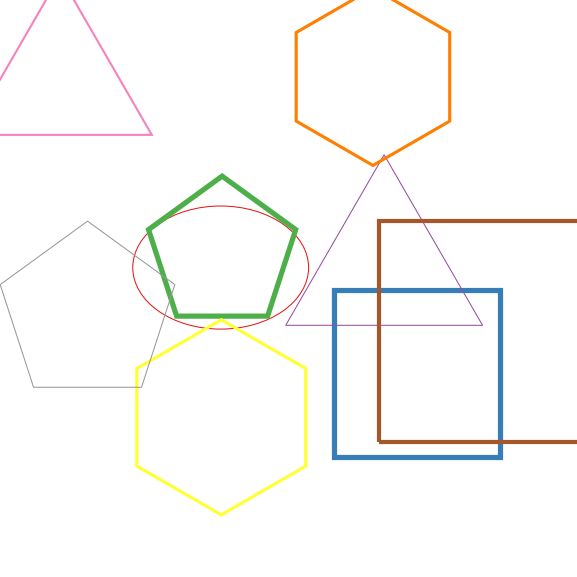[{"shape": "oval", "thickness": 0.5, "radius": 0.76, "center": [0.382, 0.536]}, {"shape": "square", "thickness": 2.5, "radius": 0.72, "center": [0.722, 0.353]}, {"shape": "pentagon", "thickness": 2.5, "radius": 0.67, "center": [0.385, 0.56]}, {"shape": "triangle", "thickness": 0.5, "radius": 0.98, "center": [0.665, 0.534]}, {"shape": "hexagon", "thickness": 1.5, "radius": 0.77, "center": [0.646, 0.866]}, {"shape": "hexagon", "thickness": 1.5, "radius": 0.84, "center": [0.383, 0.277]}, {"shape": "square", "thickness": 2, "radius": 0.96, "center": [0.848, 0.425]}, {"shape": "triangle", "thickness": 1, "radius": 0.92, "center": [0.104, 0.857]}, {"shape": "pentagon", "thickness": 0.5, "radius": 0.8, "center": [0.152, 0.457]}]